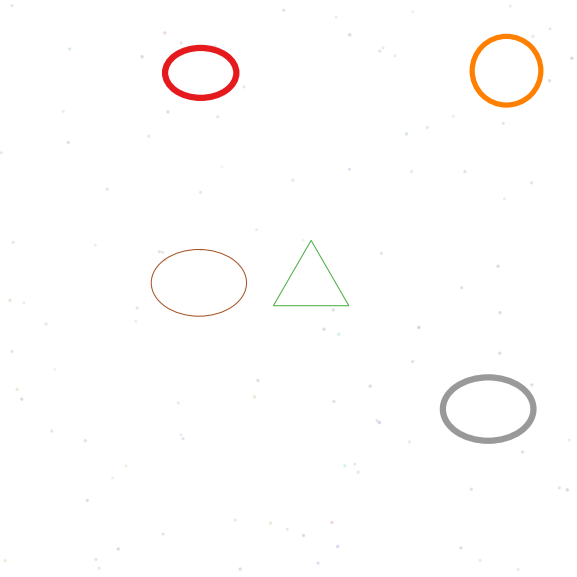[{"shape": "oval", "thickness": 3, "radius": 0.31, "center": [0.348, 0.873]}, {"shape": "triangle", "thickness": 0.5, "radius": 0.38, "center": [0.539, 0.507]}, {"shape": "circle", "thickness": 2.5, "radius": 0.3, "center": [0.877, 0.877]}, {"shape": "oval", "thickness": 0.5, "radius": 0.41, "center": [0.344, 0.509]}, {"shape": "oval", "thickness": 3, "radius": 0.39, "center": [0.845, 0.291]}]